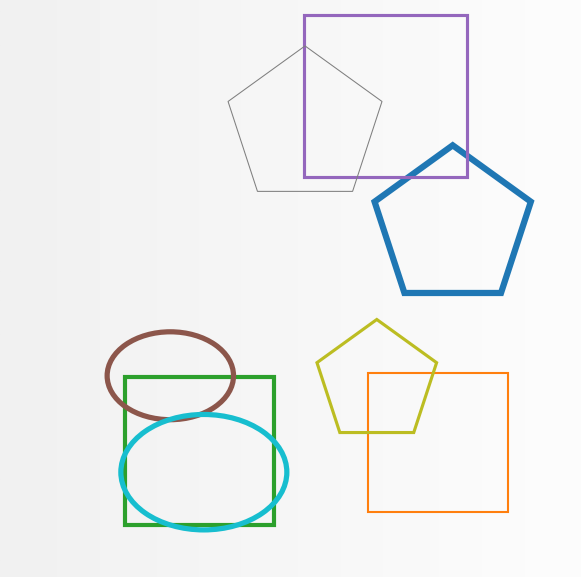[{"shape": "pentagon", "thickness": 3, "radius": 0.71, "center": [0.779, 0.606]}, {"shape": "square", "thickness": 1, "radius": 0.6, "center": [0.753, 0.233]}, {"shape": "square", "thickness": 2, "radius": 0.64, "center": [0.343, 0.219]}, {"shape": "square", "thickness": 1.5, "radius": 0.7, "center": [0.664, 0.834]}, {"shape": "oval", "thickness": 2.5, "radius": 0.54, "center": [0.293, 0.348]}, {"shape": "pentagon", "thickness": 0.5, "radius": 0.7, "center": [0.525, 0.78]}, {"shape": "pentagon", "thickness": 1.5, "radius": 0.54, "center": [0.648, 0.338]}, {"shape": "oval", "thickness": 2.5, "radius": 0.71, "center": [0.351, 0.182]}]